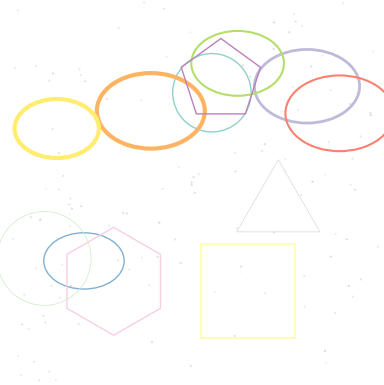[{"shape": "circle", "thickness": 1, "radius": 0.51, "center": [0.55, 0.759]}, {"shape": "square", "thickness": 1.5, "radius": 0.61, "center": [0.644, 0.245]}, {"shape": "oval", "thickness": 2, "radius": 0.68, "center": [0.797, 0.776]}, {"shape": "oval", "thickness": 1.5, "radius": 0.7, "center": [0.882, 0.706]}, {"shape": "oval", "thickness": 1, "radius": 0.52, "center": [0.218, 0.322]}, {"shape": "oval", "thickness": 3, "radius": 0.7, "center": [0.392, 0.712]}, {"shape": "oval", "thickness": 1.5, "radius": 0.6, "center": [0.617, 0.835]}, {"shape": "hexagon", "thickness": 1, "radius": 0.7, "center": [0.295, 0.269]}, {"shape": "triangle", "thickness": 0.5, "radius": 0.62, "center": [0.723, 0.46]}, {"shape": "pentagon", "thickness": 1, "radius": 0.54, "center": [0.574, 0.792]}, {"shape": "circle", "thickness": 0.5, "radius": 0.61, "center": [0.115, 0.329]}, {"shape": "oval", "thickness": 3, "radius": 0.55, "center": [0.147, 0.666]}]